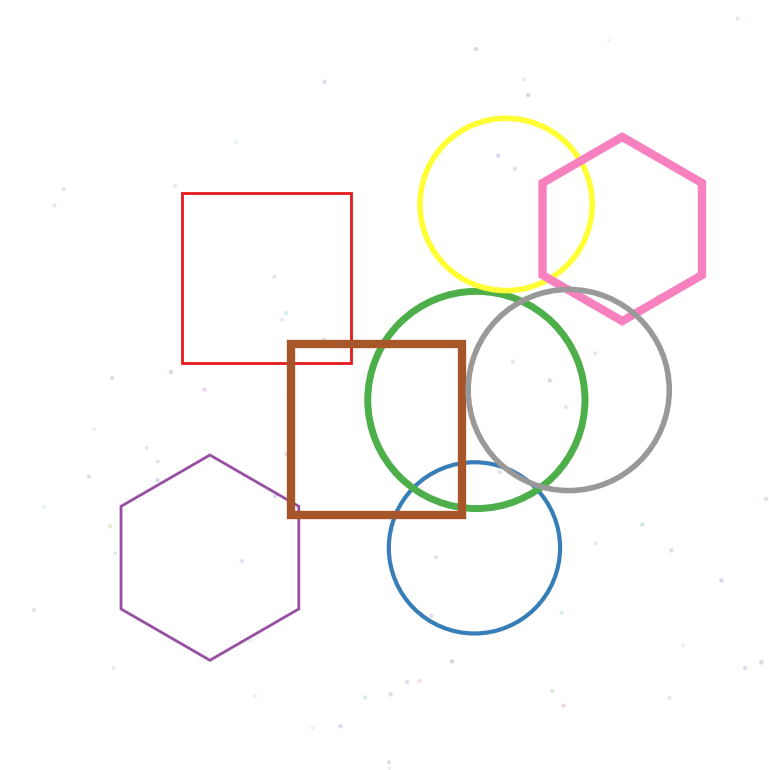[{"shape": "square", "thickness": 1, "radius": 0.55, "center": [0.346, 0.639]}, {"shape": "circle", "thickness": 1.5, "radius": 0.56, "center": [0.616, 0.288]}, {"shape": "circle", "thickness": 2.5, "radius": 0.71, "center": [0.619, 0.481]}, {"shape": "hexagon", "thickness": 1, "radius": 0.67, "center": [0.273, 0.276]}, {"shape": "circle", "thickness": 2, "radius": 0.56, "center": [0.657, 0.735]}, {"shape": "square", "thickness": 3, "radius": 0.55, "center": [0.489, 0.442]}, {"shape": "hexagon", "thickness": 3, "radius": 0.6, "center": [0.808, 0.703]}, {"shape": "circle", "thickness": 2, "radius": 0.65, "center": [0.739, 0.493]}]